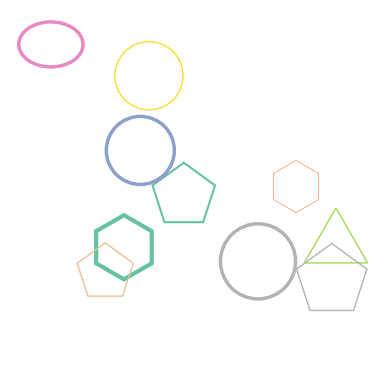[{"shape": "pentagon", "thickness": 1.5, "radius": 0.43, "center": [0.477, 0.492]}, {"shape": "hexagon", "thickness": 3, "radius": 0.42, "center": [0.322, 0.358]}, {"shape": "hexagon", "thickness": 0.5, "radius": 0.34, "center": [0.769, 0.516]}, {"shape": "circle", "thickness": 2.5, "radius": 0.44, "center": [0.364, 0.609]}, {"shape": "oval", "thickness": 2.5, "radius": 0.42, "center": [0.132, 0.885]}, {"shape": "triangle", "thickness": 1, "radius": 0.47, "center": [0.873, 0.365]}, {"shape": "circle", "thickness": 1, "radius": 0.44, "center": [0.387, 0.803]}, {"shape": "pentagon", "thickness": 1, "radius": 0.38, "center": [0.273, 0.293]}, {"shape": "pentagon", "thickness": 1, "radius": 0.48, "center": [0.862, 0.271]}, {"shape": "circle", "thickness": 2.5, "radius": 0.49, "center": [0.67, 0.321]}]